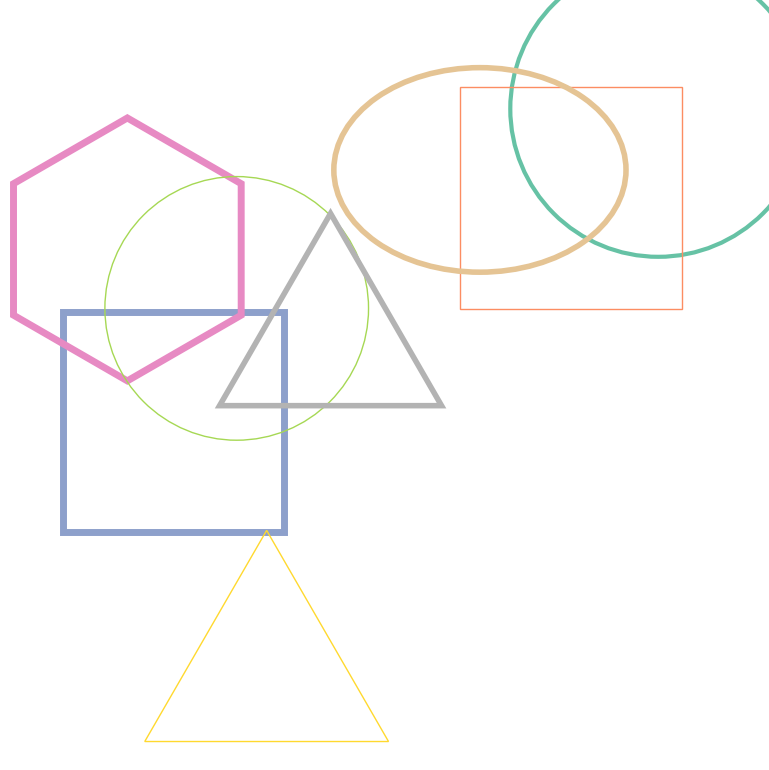[{"shape": "circle", "thickness": 1.5, "radius": 0.96, "center": [0.855, 0.859]}, {"shape": "square", "thickness": 0.5, "radius": 0.72, "center": [0.741, 0.742]}, {"shape": "square", "thickness": 2.5, "radius": 0.72, "center": [0.226, 0.452]}, {"shape": "hexagon", "thickness": 2.5, "radius": 0.85, "center": [0.165, 0.676]}, {"shape": "circle", "thickness": 0.5, "radius": 0.86, "center": [0.307, 0.599]}, {"shape": "triangle", "thickness": 0.5, "radius": 0.91, "center": [0.346, 0.128]}, {"shape": "oval", "thickness": 2, "radius": 0.95, "center": [0.623, 0.779]}, {"shape": "triangle", "thickness": 2, "radius": 0.83, "center": [0.429, 0.556]}]